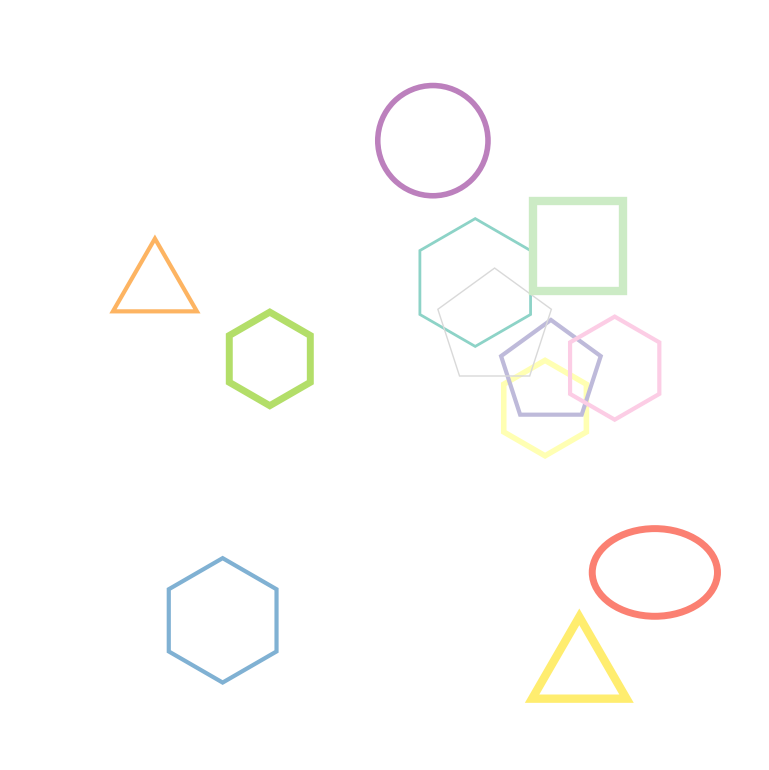[{"shape": "hexagon", "thickness": 1, "radius": 0.41, "center": [0.617, 0.633]}, {"shape": "hexagon", "thickness": 2, "radius": 0.31, "center": [0.708, 0.47]}, {"shape": "pentagon", "thickness": 1.5, "radius": 0.34, "center": [0.715, 0.516]}, {"shape": "oval", "thickness": 2.5, "radius": 0.41, "center": [0.85, 0.257]}, {"shape": "hexagon", "thickness": 1.5, "radius": 0.4, "center": [0.289, 0.194]}, {"shape": "triangle", "thickness": 1.5, "radius": 0.31, "center": [0.201, 0.627]}, {"shape": "hexagon", "thickness": 2.5, "radius": 0.3, "center": [0.35, 0.534]}, {"shape": "hexagon", "thickness": 1.5, "radius": 0.33, "center": [0.798, 0.522]}, {"shape": "pentagon", "thickness": 0.5, "radius": 0.39, "center": [0.642, 0.574]}, {"shape": "circle", "thickness": 2, "radius": 0.36, "center": [0.562, 0.817]}, {"shape": "square", "thickness": 3, "radius": 0.29, "center": [0.751, 0.681]}, {"shape": "triangle", "thickness": 3, "radius": 0.35, "center": [0.752, 0.128]}]